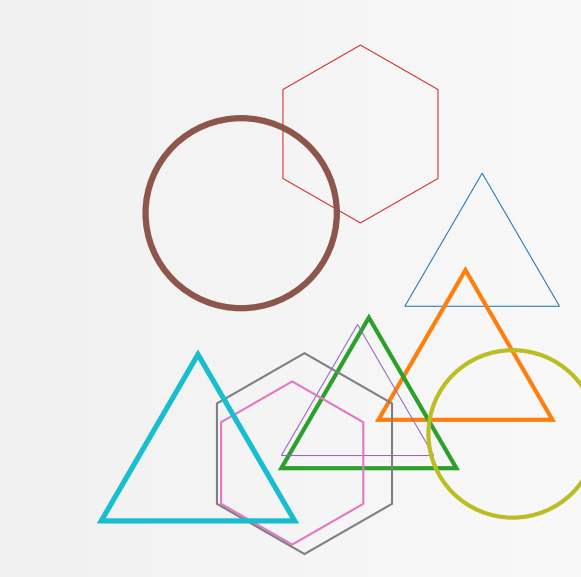[{"shape": "triangle", "thickness": 0.5, "radius": 0.77, "center": [0.83, 0.546]}, {"shape": "triangle", "thickness": 2, "radius": 0.86, "center": [0.801, 0.359]}, {"shape": "triangle", "thickness": 2, "radius": 0.87, "center": [0.635, 0.275]}, {"shape": "hexagon", "thickness": 0.5, "radius": 0.77, "center": [0.62, 0.767]}, {"shape": "triangle", "thickness": 0.5, "radius": 0.76, "center": [0.615, 0.286]}, {"shape": "circle", "thickness": 3, "radius": 0.82, "center": [0.415, 0.63]}, {"shape": "hexagon", "thickness": 1, "radius": 0.71, "center": [0.503, 0.197]}, {"shape": "hexagon", "thickness": 1, "radius": 0.87, "center": [0.524, 0.214]}, {"shape": "circle", "thickness": 2, "radius": 0.72, "center": [0.882, 0.248]}, {"shape": "triangle", "thickness": 2.5, "radius": 0.96, "center": [0.341, 0.193]}]